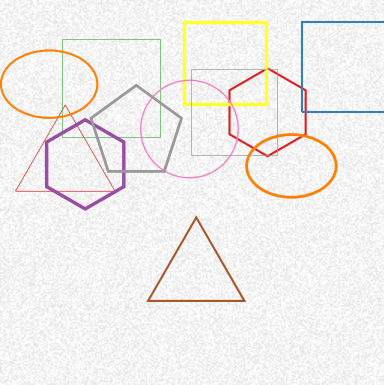[{"shape": "triangle", "thickness": 0.5, "radius": 0.75, "center": [0.17, 0.578]}, {"shape": "hexagon", "thickness": 1.5, "radius": 0.57, "center": [0.695, 0.708]}, {"shape": "square", "thickness": 1.5, "radius": 0.58, "center": [0.9, 0.826]}, {"shape": "square", "thickness": 0.5, "radius": 0.64, "center": [0.289, 0.771]}, {"shape": "hexagon", "thickness": 2.5, "radius": 0.58, "center": [0.221, 0.573]}, {"shape": "oval", "thickness": 2, "radius": 0.58, "center": [0.757, 0.569]}, {"shape": "oval", "thickness": 1.5, "radius": 0.63, "center": [0.128, 0.781]}, {"shape": "square", "thickness": 2.5, "radius": 0.53, "center": [0.584, 0.836]}, {"shape": "triangle", "thickness": 1.5, "radius": 0.72, "center": [0.51, 0.291]}, {"shape": "circle", "thickness": 1, "radius": 0.63, "center": [0.492, 0.665]}, {"shape": "pentagon", "thickness": 2, "radius": 0.62, "center": [0.354, 0.655]}, {"shape": "square", "thickness": 0.5, "radius": 0.56, "center": [0.609, 0.71]}]